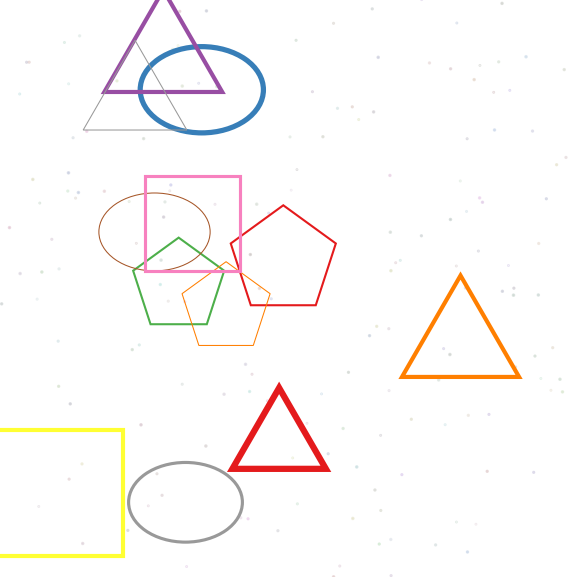[{"shape": "triangle", "thickness": 3, "radius": 0.47, "center": [0.483, 0.234]}, {"shape": "pentagon", "thickness": 1, "radius": 0.48, "center": [0.491, 0.548]}, {"shape": "oval", "thickness": 2.5, "radius": 0.53, "center": [0.349, 0.844]}, {"shape": "pentagon", "thickness": 1, "radius": 0.41, "center": [0.309, 0.505]}, {"shape": "triangle", "thickness": 2, "radius": 0.59, "center": [0.283, 0.899]}, {"shape": "triangle", "thickness": 2, "radius": 0.59, "center": [0.797, 0.405]}, {"shape": "pentagon", "thickness": 0.5, "radius": 0.4, "center": [0.391, 0.466]}, {"shape": "square", "thickness": 2, "radius": 0.55, "center": [0.104, 0.145]}, {"shape": "oval", "thickness": 0.5, "radius": 0.48, "center": [0.268, 0.598]}, {"shape": "square", "thickness": 1.5, "radius": 0.41, "center": [0.334, 0.613]}, {"shape": "triangle", "thickness": 0.5, "radius": 0.52, "center": [0.234, 0.826]}, {"shape": "oval", "thickness": 1.5, "radius": 0.49, "center": [0.321, 0.129]}]